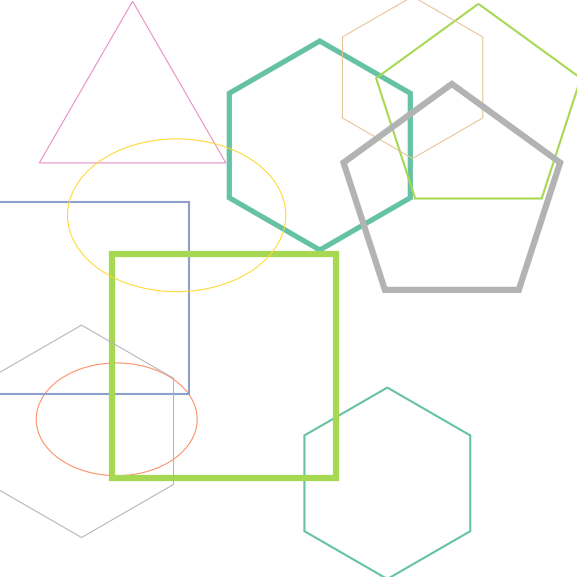[{"shape": "hexagon", "thickness": 2.5, "radius": 0.9, "center": [0.554, 0.747]}, {"shape": "hexagon", "thickness": 1, "radius": 0.83, "center": [0.671, 0.162]}, {"shape": "oval", "thickness": 0.5, "radius": 0.7, "center": [0.202, 0.273]}, {"shape": "square", "thickness": 1, "radius": 0.83, "center": [0.161, 0.484]}, {"shape": "triangle", "thickness": 0.5, "radius": 0.93, "center": [0.23, 0.81]}, {"shape": "pentagon", "thickness": 1, "radius": 0.93, "center": [0.828, 0.806]}, {"shape": "square", "thickness": 3, "radius": 0.97, "center": [0.388, 0.366]}, {"shape": "oval", "thickness": 0.5, "radius": 0.95, "center": [0.306, 0.626]}, {"shape": "hexagon", "thickness": 0.5, "radius": 0.7, "center": [0.714, 0.865]}, {"shape": "hexagon", "thickness": 0.5, "radius": 0.92, "center": [0.141, 0.252]}, {"shape": "pentagon", "thickness": 3, "radius": 0.99, "center": [0.782, 0.657]}]